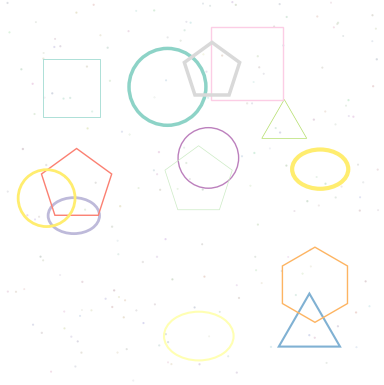[{"shape": "circle", "thickness": 2.5, "radius": 0.5, "center": [0.435, 0.774]}, {"shape": "square", "thickness": 0.5, "radius": 0.37, "center": [0.186, 0.771]}, {"shape": "oval", "thickness": 1.5, "radius": 0.45, "center": [0.516, 0.127]}, {"shape": "oval", "thickness": 2, "radius": 0.33, "center": [0.192, 0.44]}, {"shape": "pentagon", "thickness": 1, "radius": 0.48, "center": [0.199, 0.518]}, {"shape": "triangle", "thickness": 1.5, "radius": 0.46, "center": [0.804, 0.146]}, {"shape": "hexagon", "thickness": 1, "radius": 0.49, "center": [0.818, 0.26]}, {"shape": "triangle", "thickness": 0.5, "radius": 0.34, "center": [0.738, 0.674]}, {"shape": "square", "thickness": 1, "radius": 0.47, "center": [0.641, 0.835]}, {"shape": "pentagon", "thickness": 2.5, "radius": 0.38, "center": [0.551, 0.814]}, {"shape": "circle", "thickness": 1, "radius": 0.39, "center": [0.541, 0.59]}, {"shape": "pentagon", "thickness": 0.5, "radius": 0.46, "center": [0.516, 0.53]}, {"shape": "oval", "thickness": 3, "radius": 0.36, "center": [0.832, 0.561]}, {"shape": "circle", "thickness": 2, "radius": 0.37, "center": [0.121, 0.485]}]